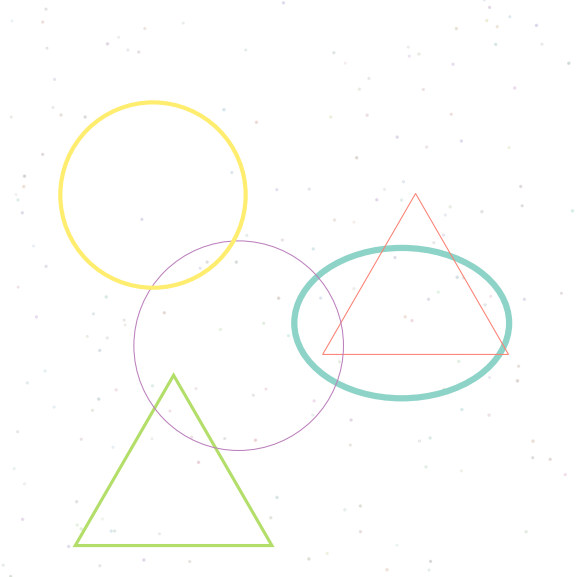[{"shape": "oval", "thickness": 3, "radius": 0.93, "center": [0.696, 0.44]}, {"shape": "triangle", "thickness": 0.5, "radius": 0.93, "center": [0.72, 0.478]}, {"shape": "triangle", "thickness": 1.5, "radius": 0.98, "center": [0.301, 0.153]}, {"shape": "circle", "thickness": 0.5, "radius": 0.91, "center": [0.413, 0.401]}, {"shape": "circle", "thickness": 2, "radius": 0.8, "center": [0.265, 0.661]}]